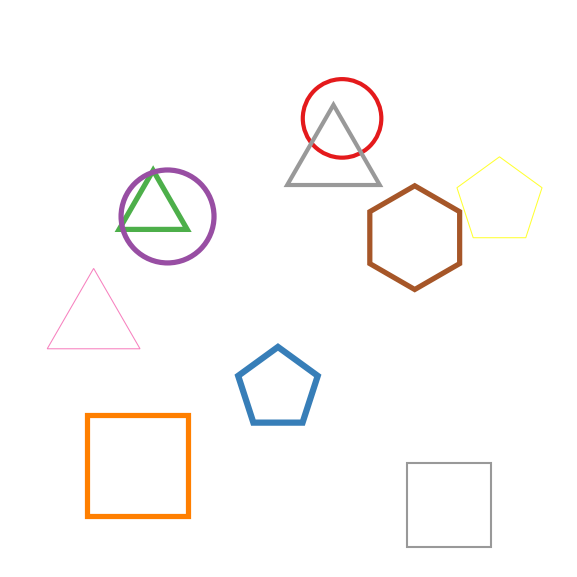[{"shape": "circle", "thickness": 2, "radius": 0.34, "center": [0.592, 0.794]}, {"shape": "pentagon", "thickness": 3, "radius": 0.36, "center": [0.481, 0.326]}, {"shape": "triangle", "thickness": 2.5, "radius": 0.34, "center": [0.265, 0.636]}, {"shape": "circle", "thickness": 2.5, "radius": 0.4, "center": [0.29, 0.624]}, {"shape": "square", "thickness": 2.5, "radius": 0.44, "center": [0.239, 0.193]}, {"shape": "pentagon", "thickness": 0.5, "radius": 0.39, "center": [0.865, 0.65]}, {"shape": "hexagon", "thickness": 2.5, "radius": 0.45, "center": [0.718, 0.588]}, {"shape": "triangle", "thickness": 0.5, "radius": 0.46, "center": [0.162, 0.442]}, {"shape": "square", "thickness": 1, "radius": 0.36, "center": [0.777, 0.125]}, {"shape": "triangle", "thickness": 2, "radius": 0.46, "center": [0.577, 0.725]}]